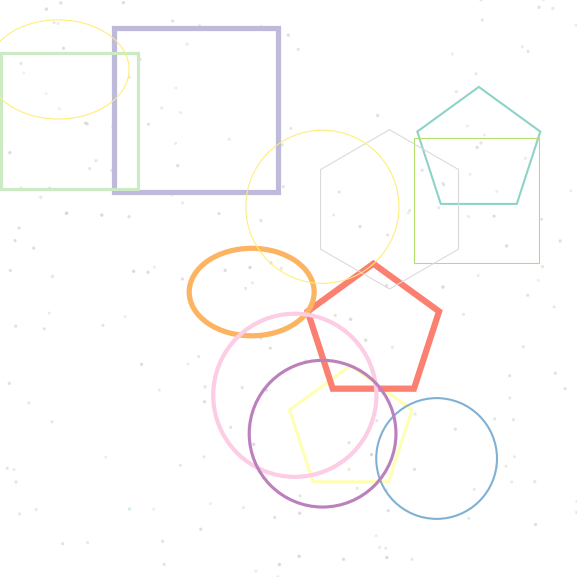[{"shape": "pentagon", "thickness": 1, "radius": 0.56, "center": [0.829, 0.737]}, {"shape": "pentagon", "thickness": 1.5, "radius": 0.56, "center": [0.607, 0.255]}, {"shape": "square", "thickness": 2.5, "radius": 0.71, "center": [0.34, 0.809]}, {"shape": "pentagon", "thickness": 3, "radius": 0.6, "center": [0.647, 0.423]}, {"shape": "circle", "thickness": 1, "radius": 0.52, "center": [0.756, 0.205]}, {"shape": "oval", "thickness": 2.5, "radius": 0.54, "center": [0.436, 0.493]}, {"shape": "square", "thickness": 0.5, "radius": 0.54, "center": [0.825, 0.653]}, {"shape": "circle", "thickness": 2, "radius": 0.71, "center": [0.511, 0.315]}, {"shape": "hexagon", "thickness": 0.5, "radius": 0.69, "center": [0.674, 0.637]}, {"shape": "circle", "thickness": 1.5, "radius": 0.64, "center": [0.559, 0.248]}, {"shape": "square", "thickness": 1.5, "radius": 0.59, "center": [0.12, 0.79]}, {"shape": "circle", "thickness": 0.5, "radius": 0.66, "center": [0.558, 0.641]}, {"shape": "oval", "thickness": 0.5, "radius": 0.61, "center": [0.101, 0.879]}]